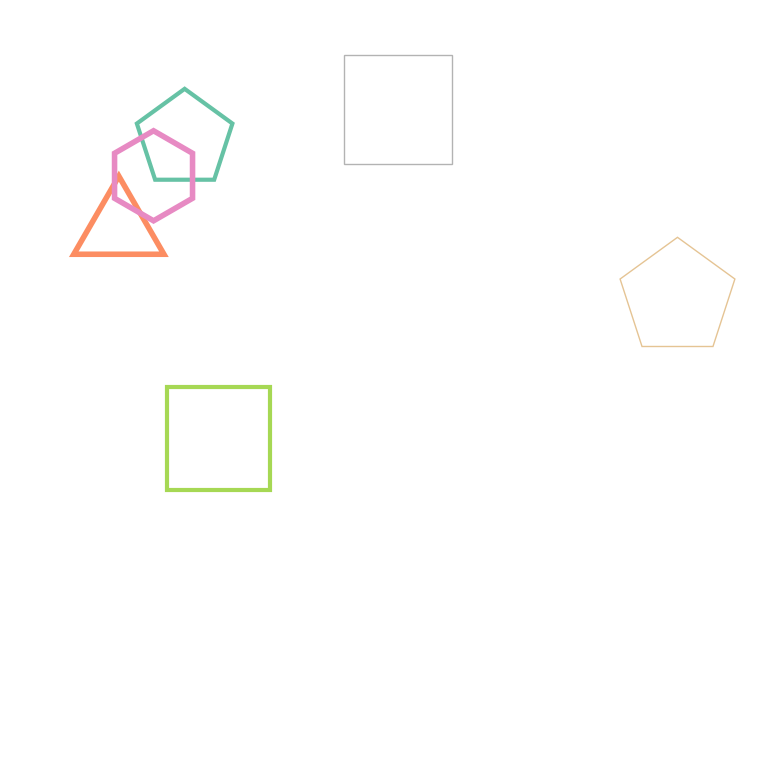[{"shape": "pentagon", "thickness": 1.5, "radius": 0.33, "center": [0.24, 0.819]}, {"shape": "triangle", "thickness": 2, "radius": 0.34, "center": [0.154, 0.704]}, {"shape": "hexagon", "thickness": 2, "radius": 0.29, "center": [0.199, 0.772]}, {"shape": "square", "thickness": 1.5, "radius": 0.33, "center": [0.284, 0.43]}, {"shape": "pentagon", "thickness": 0.5, "radius": 0.39, "center": [0.88, 0.613]}, {"shape": "square", "thickness": 0.5, "radius": 0.35, "center": [0.517, 0.858]}]